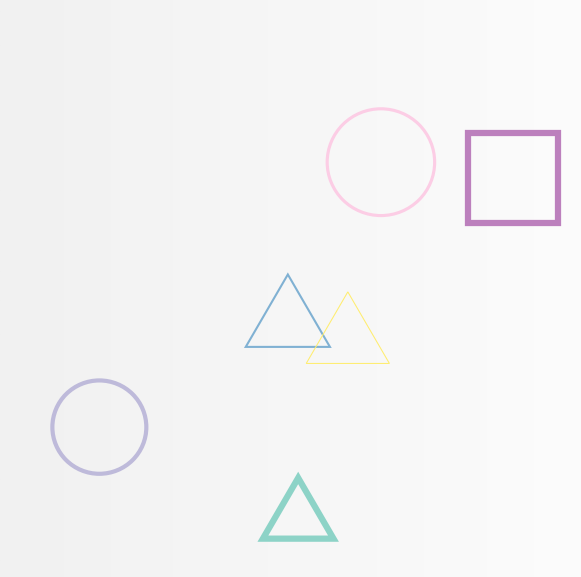[{"shape": "triangle", "thickness": 3, "radius": 0.35, "center": [0.513, 0.101]}, {"shape": "circle", "thickness": 2, "radius": 0.4, "center": [0.171, 0.26]}, {"shape": "triangle", "thickness": 1, "radius": 0.42, "center": [0.495, 0.44]}, {"shape": "circle", "thickness": 1.5, "radius": 0.46, "center": [0.655, 0.718]}, {"shape": "square", "thickness": 3, "radius": 0.39, "center": [0.883, 0.691]}, {"shape": "triangle", "thickness": 0.5, "radius": 0.41, "center": [0.598, 0.411]}]